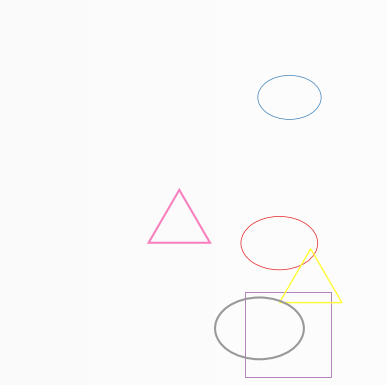[{"shape": "oval", "thickness": 0.5, "radius": 0.5, "center": [0.721, 0.368]}, {"shape": "oval", "thickness": 0.5, "radius": 0.41, "center": [0.747, 0.747]}, {"shape": "square", "thickness": 0.5, "radius": 0.56, "center": [0.743, 0.132]}, {"shape": "triangle", "thickness": 1, "radius": 0.47, "center": [0.802, 0.261]}, {"shape": "triangle", "thickness": 1.5, "radius": 0.46, "center": [0.463, 0.415]}, {"shape": "oval", "thickness": 1.5, "radius": 0.57, "center": [0.67, 0.147]}]